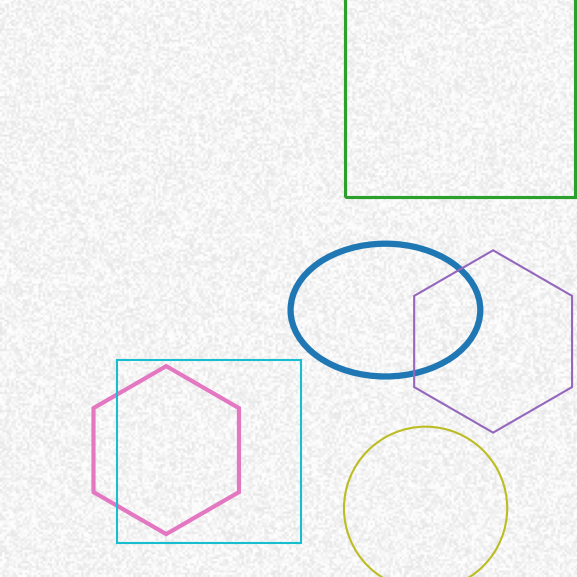[{"shape": "oval", "thickness": 3, "radius": 0.82, "center": [0.667, 0.462]}, {"shape": "square", "thickness": 1.5, "radius": 1.0, "center": [0.796, 0.857]}, {"shape": "hexagon", "thickness": 1, "radius": 0.79, "center": [0.854, 0.408]}, {"shape": "hexagon", "thickness": 2, "radius": 0.73, "center": [0.288, 0.22]}, {"shape": "circle", "thickness": 1, "radius": 0.71, "center": [0.737, 0.119]}, {"shape": "square", "thickness": 1, "radius": 0.8, "center": [0.361, 0.218]}]